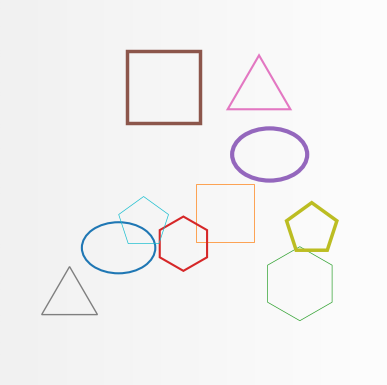[{"shape": "oval", "thickness": 1.5, "radius": 0.47, "center": [0.306, 0.356]}, {"shape": "square", "thickness": 0.5, "radius": 0.38, "center": [0.581, 0.447]}, {"shape": "hexagon", "thickness": 0.5, "radius": 0.48, "center": [0.774, 0.263]}, {"shape": "hexagon", "thickness": 1.5, "radius": 0.35, "center": [0.473, 0.367]}, {"shape": "oval", "thickness": 3, "radius": 0.48, "center": [0.696, 0.599]}, {"shape": "square", "thickness": 2.5, "radius": 0.47, "center": [0.423, 0.774]}, {"shape": "triangle", "thickness": 1.5, "radius": 0.47, "center": [0.668, 0.763]}, {"shape": "triangle", "thickness": 1, "radius": 0.42, "center": [0.18, 0.224]}, {"shape": "pentagon", "thickness": 2.5, "radius": 0.34, "center": [0.804, 0.405]}, {"shape": "pentagon", "thickness": 0.5, "radius": 0.34, "center": [0.371, 0.422]}]